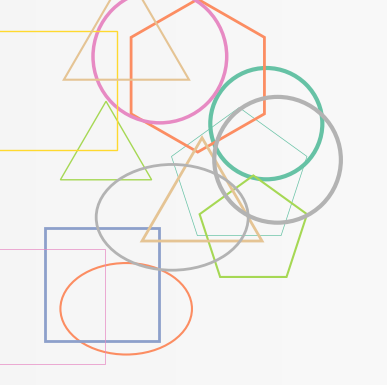[{"shape": "circle", "thickness": 3, "radius": 0.72, "center": [0.687, 0.679]}, {"shape": "pentagon", "thickness": 0.5, "radius": 0.92, "center": [0.617, 0.537]}, {"shape": "oval", "thickness": 1.5, "radius": 0.85, "center": [0.326, 0.198]}, {"shape": "hexagon", "thickness": 2, "radius": 0.99, "center": [0.51, 0.804]}, {"shape": "square", "thickness": 2, "radius": 0.74, "center": [0.264, 0.261]}, {"shape": "circle", "thickness": 2.5, "radius": 0.86, "center": [0.413, 0.853]}, {"shape": "square", "thickness": 0.5, "radius": 0.74, "center": [0.121, 0.203]}, {"shape": "triangle", "thickness": 1, "radius": 0.68, "center": [0.274, 0.601]}, {"shape": "pentagon", "thickness": 1.5, "radius": 0.73, "center": [0.654, 0.399]}, {"shape": "square", "thickness": 1, "radius": 0.77, "center": [0.146, 0.765]}, {"shape": "triangle", "thickness": 2, "radius": 0.89, "center": [0.521, 0.463]}, {"shape": "triangle", "thickness": 1.5, "radius": 0.93, "center": [0.326, 0.886]}, {"shape": "circle", "thickness": 3, "radius": 0.82, "center": [0.716, 0.585]}, {"shape": "oval", "thickness": 2, "radius": 0.98, "center": [0.444, 0.436]}]